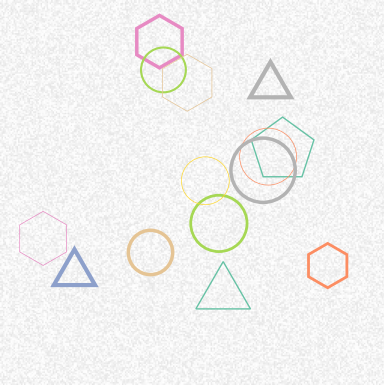[{"shape": "triangle", "thickness": 1, "radius": 0.41, "center": [0.58, 0.239]}, {"shape": "pentagon", "thickness": 1, "radius": 0.43, "center": [0.734, 0.61]}, {"shape": "circle", "thickness": 0.5, "radius": 0.37, "center": [0.696, 0.593]}, {"shape": "hexagon", "thickness": 2, "radius": 0.29, "center": [0.851, 0.31]}, {"shape": "triangle", "thickness": 3, "radius": 0.31, "center": [0.193, 0.291]}, {"shape": "hexagon", "thickness": 0.5, "radius": 0.35, "center": [0.112, 0.381]}, {"shape": "hexagon", "thickness": 2.5, "radius": 0.34, "center": [0.414, 0.892]}, {"shape": "circle", "thickness": 2, "radius": 0.37, "center": [0.569, 0.42]}, {"shape": "circle", "thickness": 1.5, "radius": 0.29, "center": [0.425, 0.818]}, {"shape": "circle", "thickness": 0.5, "radius": 0.31, "center": [0.533, 0.531]}, {"shape": "hexagon", "thickness": 0.5, "radius": 0.37, "center": [0.486, 0.785]}, {"shape": "circle", "thickness": 2.5, "radius": 0.29, "center": [0.391, 0.344]}, {"shape": "triangle", "thickness": 3, "radius": 0.31, "center": [0.702, 0.778]}, {"shape": "circle", "thickness": 2.5, "radius": 0.42, "center": [0.683, 0.558]}]